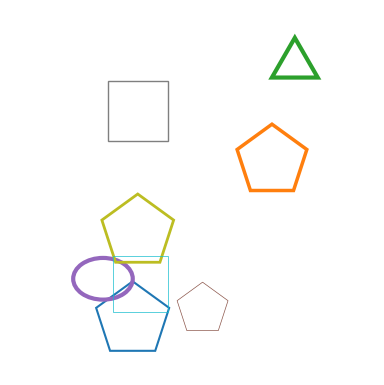[{"shape": "pentagon", "thickness": 1.5, "radius": 0.5, "center": [0.345, 0.169]}, {"shape": "pentagon", "thickness": 2.5, "radius": 0.48, "center": [0.706, 0.582]}, {"shape": "triangle", "thickness": 3, "radius": 0.34, "center": [0.766, 0.833]}, {"shape": "oval", "thickness": 3, "radius": 0.39, "center": [0.267, 0.276]}, {"shape": "pentagon", "thickness": 0.5, "radius": 0.35, "center": [0.526, 0.198]}, {"shape": "square", "thickness": 1, "radius": 0.39, "center": [0.359, 0.712]}, {"shape": "pentagon", "thickness": 2, "radius": 0.49, "center": [0.358, 0.398]}, {"shape": "square", "thickness": 0.5, "radius": 0.36, "center": [0.365, 0.262]}]